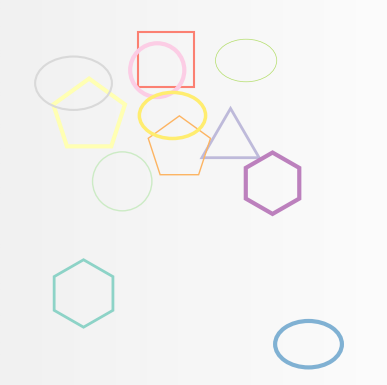[{"shape": "hexagon", "thickness": 2, "radius": 0.44, "center": [0.216, 0.238]}, {"shape": "pentagon", "thickness": 3, "radius": 0.49, "center": [0.23, 0.699]}, {"shape": "triangle", "thickness": 2, "radius": 0.43, "center": [0.595, 0.633]}, {"shape": "square", "thickness": 1.5, "radius": 0.36, "center": [0.428, 0.846]}, {"shape": "oval", "thickness": 3, "radius": 0.43, "center": [0.796, 0.106]}, {"shape": "pentagon", "thickness": 1, "radius": 0.42, "center": [0.463, 0.615]}, {"shape": "oval", "thickness": 0.5, "radius": 0.4, "center": [0.635, 0.843]}, {"shape": "circle", "thickness": 3, "radius": 0.35, "center": [0.406, 0.818]}, {"shape": "oval", "thickness": 1.5, "radius": 0.5, "center": [0.19, 0.784]}, {"shape": "hexagon", "thickness": 3, "radius": 0.4, "center": [0.703, 0.524]}, {"shape": "circle", "thickness": 1, "radius": 0.38, "center": [0.315, 0.529]}, {"shape": "oval", "thickness": 2.5, "radius": 0.43, "center": [0.445, 0.7]}]